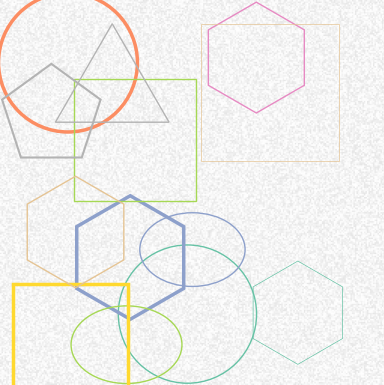[{"shape": "circle", "thickness": 1, "radius": 0.9, "center": [0.487, 0.184]}, {"shape": "hexagon", "thickness": 0.5, "radius": 0.67, "center": [0.774, 0.188]}, {"shape": "circle", "thickness": 2.5, "radius": 0.9, "center": [0.177, 0.838]}, {"shape": "oval", "thickness": 1, "radius": 0.68, "center": [0.5, 0.352]}, {"shape": "hexagon", "thickness": 2.5, "radius": 0.8, "center": [0.338, 0.331]}, {"shape": "hexagon", "thickness": 1, "radius": 0.72, "center": [0.666, 0.85]}, {"shape": "oval", "thickness": 1, "radius": 0.72, "center": [0.329, 0.105]}, {"shape": "square", "thickness": 1, "radius": 0.79, "center": [0.351, 0.636]}, {"shape": "square", "thickness": 2.5, "radius": 0.75, "center": [0.183, 0.113]}, {"shape": "square", "thickness": 0.5, "radius": 0.9, "center": [0.702, 0.76]}, {"shape": "hexagon", "thickness": 1, "radius": 0.72, "center": [0.196, 0.397]}, {"shape": "triangle", "thickness": 1, "radius": 0.85, "center": [0.292, 0.768]}, {"shape": "pentagon", "thickness": 1.5, "radius": 0.67, "center": [0.133, 0.7]}]